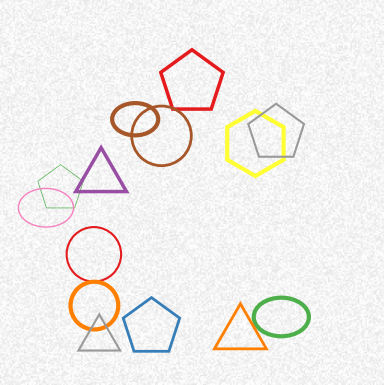[{"shape": "pentagon", "thickness": 2.5, "radius": 0.43, "center": [0.499, 0.786]}, {"shape": "circle", "thickness": 1.5, "radius": 0.35, "center": [0.244, 0.339]}, {"shape": "pentagon", "thickness": 2, "radius": 0.39, "center": [0.393, 0.15]}, {"shape": "pentagon", "thickness": 0.5, "radius": 0.31, "center": [0.157, 0.51]}, {"shape": "oval", "thickness": 3, "radius": 0.36, "center": [0.731, 0.177]}, {"shape": "triangle", "thickness": 2.5, "radius": 0.38, "center": [0.263, 0.54]}, {"shape": "triangle", "thickness": 2, "radius": 0.39, "center": [0.624, 0.133]}, {"shape": "circle", "thickness": 3, "radius": 0.31, "center": [0.245, 0.206]}, {"shape": "hexagon", "thickness": 3, "radius": 0.42, "center": [0.663, 0.627]}, {"shape": "circle", "thickness": 2, "radius": 0.39, "center": [0.419, 0.647]}, {"shape": "oval", "thickness": 3, "radius": 0.3, "center": [0.351, 0.69]}, {"shape": "oval", "thickness": 1, "radius": 0.36, "center": [0.119, 0.46]}, {"shape": "triangle", "thickness": 1.5, "radius": 0.31, "center": [0.258, 0.121]}, {"shape": "pentagon", "thickness": 1.5, "radius": 0.38, "center": [0.717, 0.654]}]